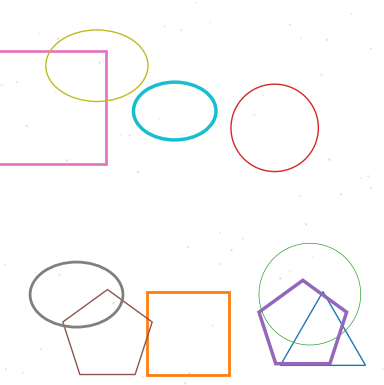[{"shape": "triangle", "thickness": 1, "radius": 0.64, "center": [0.839, 0.115]}, {"shape": "square", "thickness": 2, "radius": 0.54, "center": [0.488, 0.134]}, {"shape": "circle", "thickness": 0.5, "radius": 0.66, "center": [0.805, 0.236]}, {"shape": "circle", "thickness": 1, "radius": 0.57, "center": [0.713, 0.668]}, {"shape": "pentagon", "thickness": 2.5, "radius": 0.6, "center": [0.787, 0.152]}, {"shape": "pentagon", "thickness": 1, "radius": 0.61, "center": [0.279, 0.126]}, {"shape": "square", "thickness": 2, "radius": 0.73, "center": [0.13, 0.72]}, {"shape": "oval", "thickness": 2, "radius": 0.6, "center": [0.199, 0.235]}, {"shape": "oval", "thickness": 1, "radius": 0.66, "center": [0.252, 0.829]}, {"shape": "oval", "thickness": 2.5, "radius": 0.54, "center": [0.454, 0.712]}]